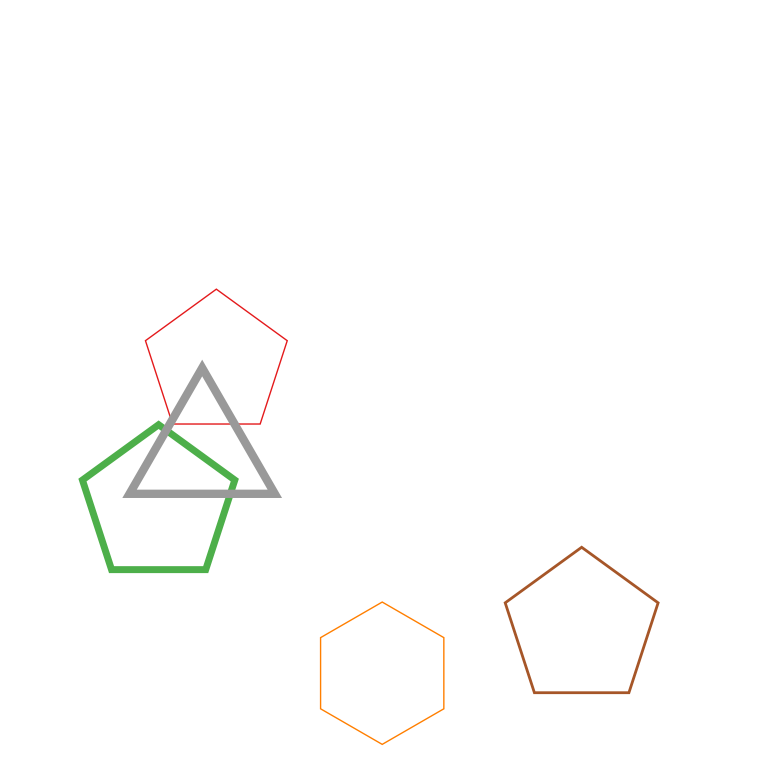[{"shape": "pentagon", "thickness": 0.5, "radius": 0.48, "center": [0.281, 0.528]}, {"shape": "pentagon", "thickness": 2.5, "radius": 0.52, "center": [0.206, 0.344]}, {"shape": "hexagon", "thickness": 0.5, "radius": 0.46, "center": [0.496, 0.126]}, {"shape": "pentagon", "thickness": 1, "radius": 0.52, "center": [0.755, 0.185]}, {"shape": "triangle", "thickness": 3, "radius": 0.54, "center": [0.263, 0.413]}]